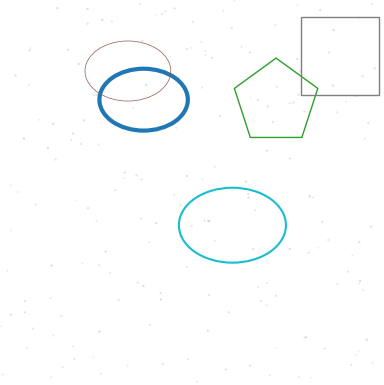[{"shape": "oval", "thickness": 3, "radius": 0.57, "center": [0.373, 0.741]}, {"shape": "pentagon", "thickness": 1, "radius": 0.57, "center": [0.717, 0.735]}, {"shape": "oval", "thickness": 0.5, "radius": 0.56, "center": [0.332, 0.816]}, {"shape": "square", "thickness": 1, "radius": 0.51, "center": [0.883, 0.854]}, {"shape": "oval", "thickness": 1.5, "radius": 0.7, "center": [0.604, 0.415]}]